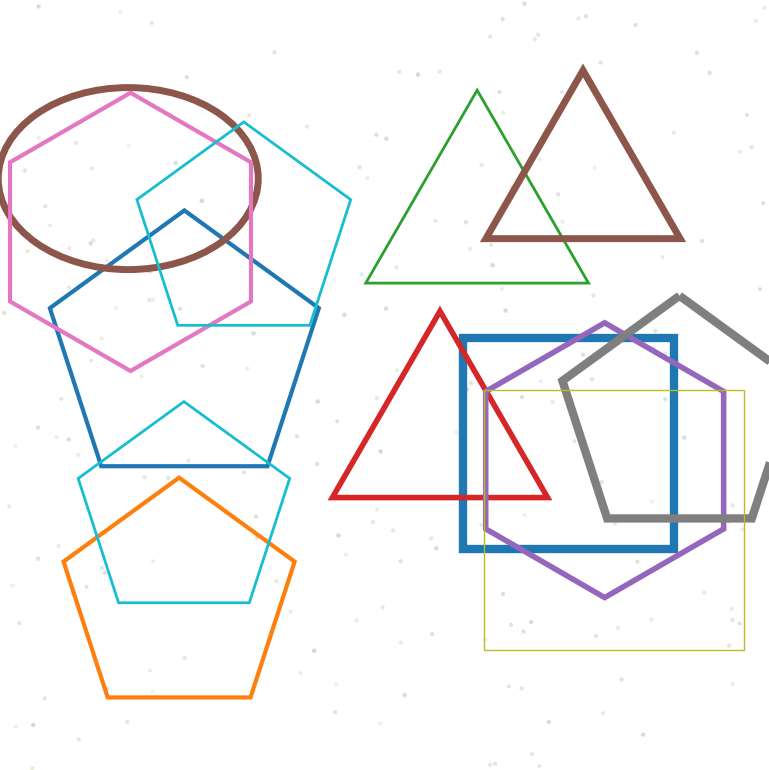[{"shape": "pentagon", "thickness": 1.5, "radius": 0.92, "center": [0.239, 0.543]}, {"shape": "square", "thickness": 3, "radius": 0.69, "center": [0.738, 0.424]}, {"shape": "pentagon", "thickness": 1.5, "radius": 0.79, "center": [0.233, 0.222]}, {"shape": "triangle", "thickness": 1, "radius": 0.83, "center": [0.62, 0.716]}, {"shape": "triangle", "thickness": 2, "radius": 0.81, "center": [0.571, 0.434]}, {"shape": "hexagon", "thickness": 2, "radius": 0.89, "center": [0.785, 0.402]}, {"shape": "oval", "thickness": 2.5, "radius": 0.84, "center": [0.167, 0.768]}, {"shape": "triangle", "thickness": 2.5, "radius": 0.73, "center": [0.757, 0.763]}, {"shape": "hexagon", "thickness": 1.5, "radius": 0.9, "center": [0.169, 0.699]}, {"shape": "pentagon", "thickness": 3, "radius": 0.8, "center": [0.882, 0.456]}, {"shape": "square", "thickness": 0.5, "radius": 0.85, "center": [0.798, 0.325]}, {"shape": "pentagon", "thickness": 1, "radius": 0.73, "center": [0.317, 0.696]}, {"shape": "pentagon", "thickness": 1, "radius": 0.72, "center": [0.239, 0.334]}]